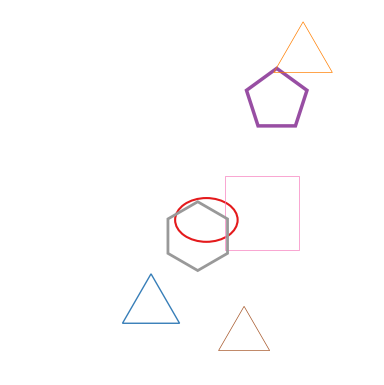[{"shape": "oval", "thickness": 1.5, "radius": 0.41, "center": [0.536, 0.429]}, {"shape": "triangle", "thickness": 1, "radius": 0.43, "center": [0.392, 0.203]}, {"shape": "pentagon", "thickness": 2.5, "radius": 0.41, "center": [0.719, 0.74]}, {"shape": "triangle", "thickness": 0.5, "radius": 0.44, "center": [0.787, 0.856]}, {"shape": "triangle", "thickness": 0.5, "radius": 0.38, "center": [0.634, 0.128]}, {"shape": "square", "thickness": 0.5, "radius": 0.48, "center": [0.681, 0.446]}, {"shape": "hexagon", "thickness": 2, "radius": 0.45, "center": [0.514, 0.387]}]